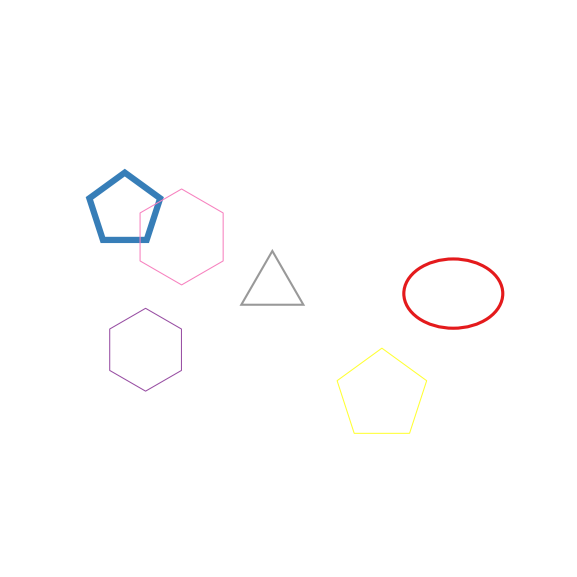[{"shape": "oval", "thickness": 1.5, "radius": 0.43, "center": [0.785, 0.491]}, {"shape": "pentagon", "thickness": 3, "radius": 0.32, "center": [0.216, 0.636]}, {"shape": "hexagon", "thickness": 0.5, "radius": 0.36, "center": [0.252, 0.394]}, {"shape": "pentagon", "thickness": 0.5, "radius": 0.41, "center": [0.661, 0.315]}, {"shape": "hexagon", "thickness": 0.5, "radius": 0.42, "center": [0.314, 0.589]}, {"shape": "triangle", "thickness": 1, "radius": 0.31, "center": [0.472, 0.502]}]